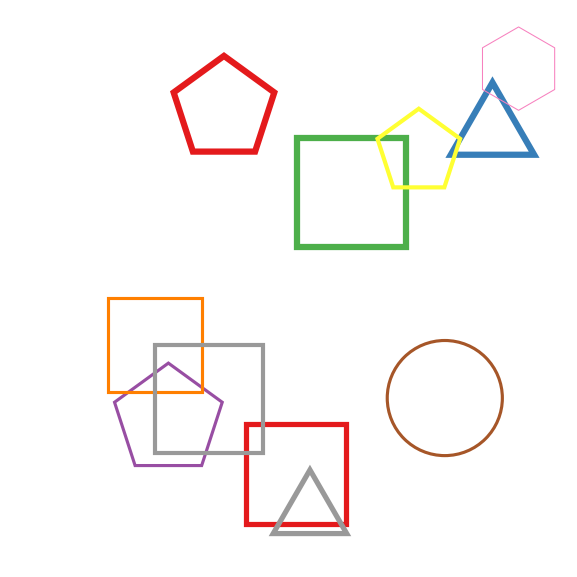[{"shape": "pentagon", "thickness": 3, "radius": 0.46, "center": [0.388, 0.811]}, {"shape": "square", "thickness": 2.5, "radius": 0.43, "center": [0.513, 0.178]}, {"shape": "triangle", "thickness": 3, "radius": 0.42, "center": [0.853, 0.773]}, {"shape": "square", "thickness": 3, "radius": 0.47, "center": [0.609, 0.665]}, {"shape": "pentagon", "thickness": 1.5, "radius": 0.49, "center": [0.292, 0.272]}, {"shape": "square", "thickness": 1.5, "radius": 0.41, "center": [0.269, 0.402]}, {"shape": "pentagon", "thickness": 2, "radius": 0.38, "center": [0.725, 0.736]}, {"shape": "circle", "thickness": 1.5, "radius": 0.5, "center": [0.77, 0.31]}, {"shape": "hexagon", "thickness": 0.5, "radius": 0.36, "center": [0.898, 0.88]}, {"shape": "square", "thickness": 2, "radius": 0.47, "center": [0.362, 0.308]}, {"shape": "triangle", "thickness": 2.5, "radius": 0.37, "center": [0.537, 0.112]}]